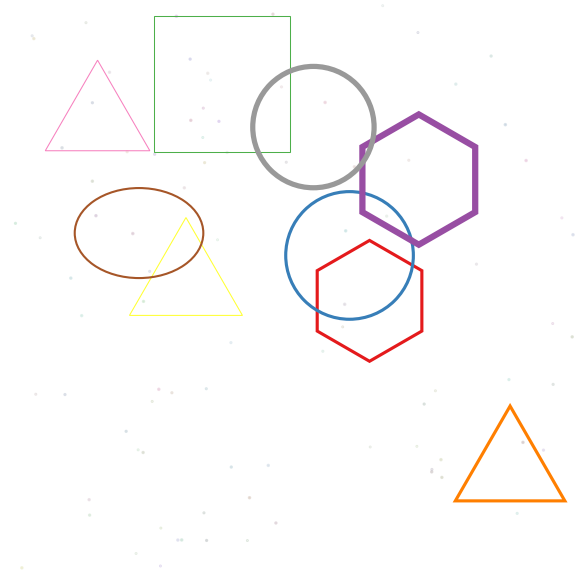[{"shape": "hexagon", "thickness": 1.5, "radius": 0.52, "center": [0.64, 0.478]}, {"shape": "circle", "thickness": 1.5, "radius": 0.55, "center": [0.605, 0.557]}, {"shape": "square", "thickness": 0.5, "radius": 0.59, "center": [0.384, 0.854]}, {"shape": "hexagon", "thickness": 3, "radius": 0.56, "center": [0.725, 0.688]}, {"shape": "triangle", "thickness": 1.5, "radius": 0.55, "center": [0.883, 0.187]}, {"shape": "triangle", "thickness": 0.5, "radius": 0.56, "center": [0.322, 0.509]}, {"shape": "oval", "thickness": 1, "radius": 0.56, "center": [0.241, 0.596]}, {"shape": "triangle", "thickness": 0.5, "radius": 0.52, "center": [0.169, 0.79]}, {"shape": "circle", "thickness": 2.5, "radius": 0.53, "center": [0.543, 0.779]}]